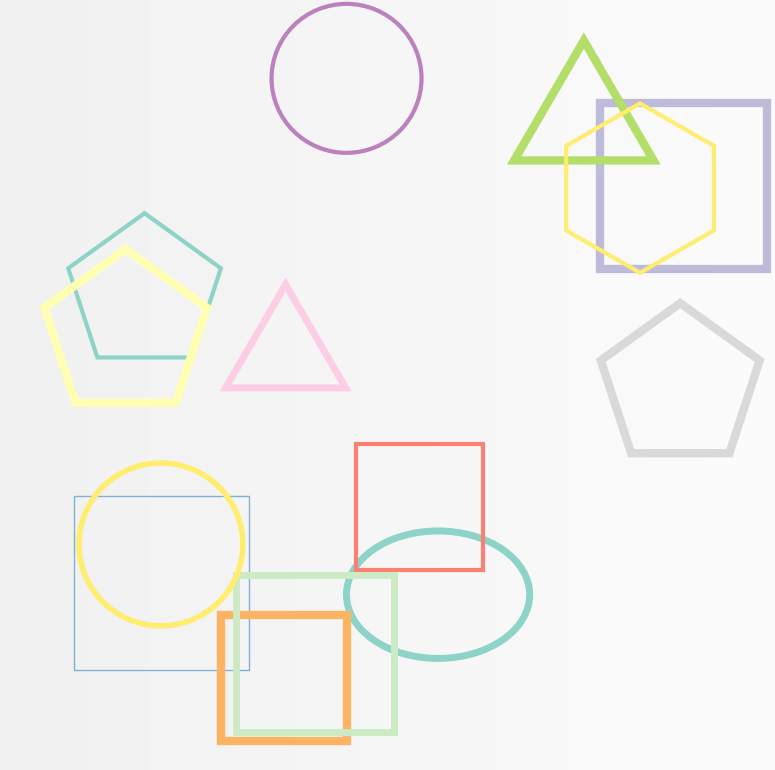[{"shape": "oval", "thickness": 2.5, "radius": 0.59, "center": [0.565, 0.228]}, {"shape": "pentagon", "thickness": 1.5, "radius": 0.52, "center": [0.187, 0.62]}, {"shape": "pentagon", "thickness": 3, "radius": 0.55, "center": [0.162, 0.566]}, {"shape": "square", "thickness": 3, "radius": 0.54, "center": [0.882, 0.759]}, {"shape": "square", "thickness": 1.5, "radius": 0.41, "center": [0.541, 0.341]}, {"shape": "square", "thickness": 0.5, "radius": 0.57, "center": [0.209, 0.243]}, {"shape": "square", "thickness": 3, "radius": 0.41, "center": [0.367, 0.119]}, {"shape": "triangle", "thickness": 3, "radius": 0.52, "center": [0.753, 0.844]}, {"shape": "triangle", "thickness": 2.5, "radius": 0.45, "center": [0.369, 0.541]}, {"shape": "pentagon", "thickness": 3, "radius": 0.54, "center": [0.878, 0.499]}, {"shape": "circle", "thickness": 1.5, "radius": 0.48, "center": [0.447, 0.898]}, {"shape": "square", "thickness": 2.5, "radius": 0.51, "center": [0.407, 0.152]}, {"shape": "circle", "thickness": 2, "radius": 0.53, "center": [0.208, 0.293]}, {"shape": "hexagon", "thickness": 1.5, "radius": 0.55, "center": [0.826, 0.756]}]